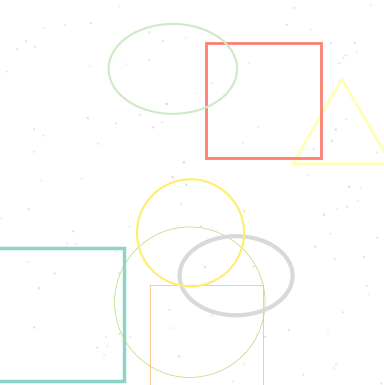[{"shape": "square", "thickness": 2.5, "radius": 0.86, "center": [0.149, 0.182]}, {"shape": "triangle", "thickness": 2, "radius": 0.73, "center": [0.888, 0.648]}, {"shape": "square", "thickness": 2, "radius": 0.75, "center": [0.685, 0.739]}, {"shape": "square", "thickness": 0.5, "radius": 0.73, "center": [0.537, 0.113]}, {"shape": "circle", "thickness": 0.5, "radius": 0.98, "center": [0.493, 0.215]}, {"shape": "oval", "thickness": 3, "radius": 0.73, "center": [0.613, 0.284]}, {"shape": "oval", "thickness": 1.5, "radius": 0.83, "center": [0.449, 0.821]}, {"shape": "circle", "thickness": 1.5, "radius": 0.7, "center": [0.495, 0.395]}]